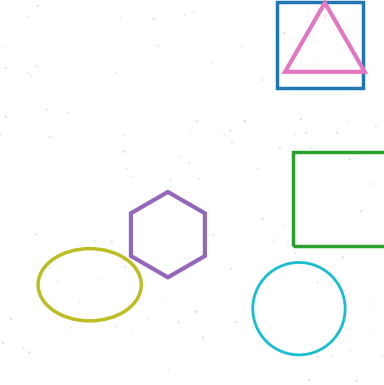[{"shape": "square", "thickness": 2.5, "radius": 0.56, "center": [0.831, 0.883]}, {"shape": "square", "thickness": 2.5, "radius": 0.61, "center": [0.884, 0.483]}, {"shape": "hexagon", "thickness": 3, "radius": 0.55, "center": [0.436, 0.391]}, {"shape": "triangle", "thickness": 3, "radius": 0.6, "center": [0.844, 0.873]}, {"shape": "oval", "thickness": 2.5, "radius": 0.67, "center": [0.233, 0.26]}, {"shape": "circle", "thickness": 2, "radius": 0.6, "center": [0.777, 0.198]}]